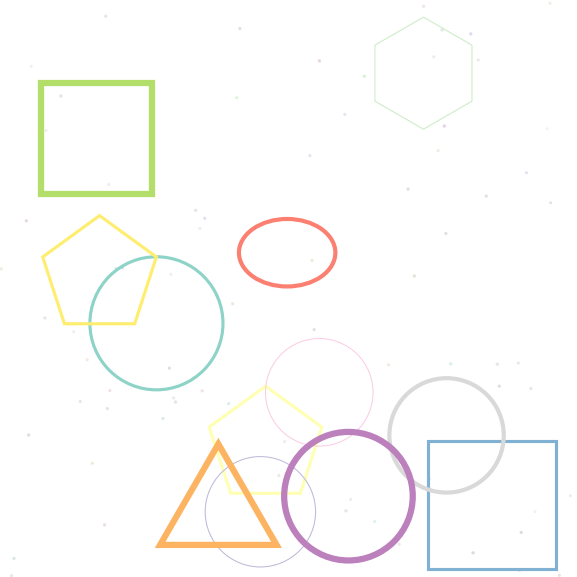[{"shape": "circle", "thickness": 1.5, "radius": 0.58, "center": [0.271, 0.439]}, {"shape": "pentagon", "thickness": 1.5, "radius": 0.51, "center": [0.46, 0.228]}, {"shape": "circle", "thickness": 0.5, "radius": 0.48, "center": [0.451, 0.113]}, {"shape": "oval", "thickness": 2, "radius": 0.42, "center": [0.497, 0.562]}, {"shape": "square", "thickness": 1.5, "radius": 0.55, "center": [0.852, 0.124]}, {"shape": "triangle", "thickness": 3, "radius": 0.58, "center": [0.378, 0.114]}, {"shape": "square", "thickness": 3, "radius": 0.48, "center": [0.168, 0.759]}, {"shape": "circle", "thickness": 0.5, "radius": 0.47, "center": [0.553, 0.32]}, {"shape": "circle", "thickness": 2, "radius": 0.5, "center": [0.773, 0.245]}, {"shape": "circle", "thickness": 3, "radius": 0.56, "center": [0.603, 0.14]}, {"shape": "hexagon", "thickness": 0.5, "radius": 0.49, "center": [0.733, 0.872]}, {"shape": "pentagon", "thickness": 1.5, "radius": 0.52, "center": [0.172, 0.522]}]